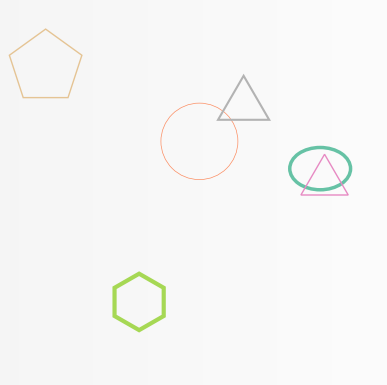[{"shape": "oval", "thickness": 2.5, "radius": 0.39, "center": [0.826, 0.562]}, {"shape": "circle", "thickness": 0.5, "radius": 0.5, "center": [0.515, 0.633]}, {"shape": "triangle", "thickness": 1, "radius": 0.35, "center": [0.838, 0.529]}, {"shape": "hexagon", "thickness": 3, "radius": 0.37, "center": [0.359, 0.216]}, {"shape": "pentagon", "thickness": 1, "radius": 0.49, "center": [0.118, 0.826]}, {"shape": "triangle", "thickness": 1.5, "radius": 0.38, "center": [0.629, 0.727]}]